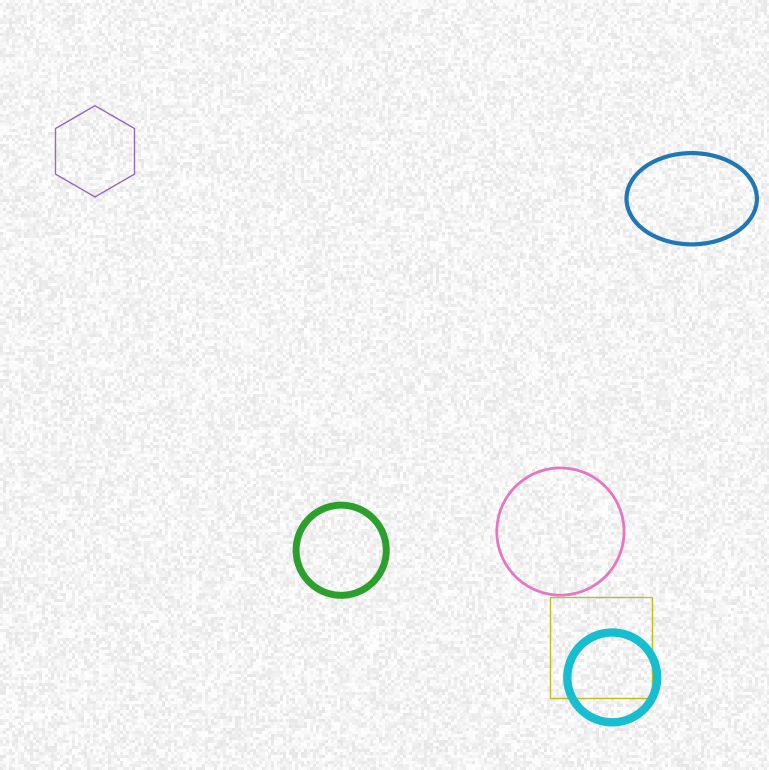[{"shape": "oval", "thickness": 1.5, "radius": 0.42, "center": [0.898, 0.742]}, {"shape": "circle", "thickness": 2.5, "radius": 0.29, "center": [0.443, 0.285]}, {"shape": "hexagon", "thickness": 0.5, "radius": 0.3, "center": [0.123, 0.803]}, {"shape": "circle", "thickness": 1, "radius": 0.41, "center": [0.728, 0.31]}, {"shape": "square", "thickness": 0.5, "radius": 0.33, "center": [0.781, 0.159]}, {"shape": "circle", "thickness": 3, "radius": 0.29, "center": [0.795, 0.12]}]